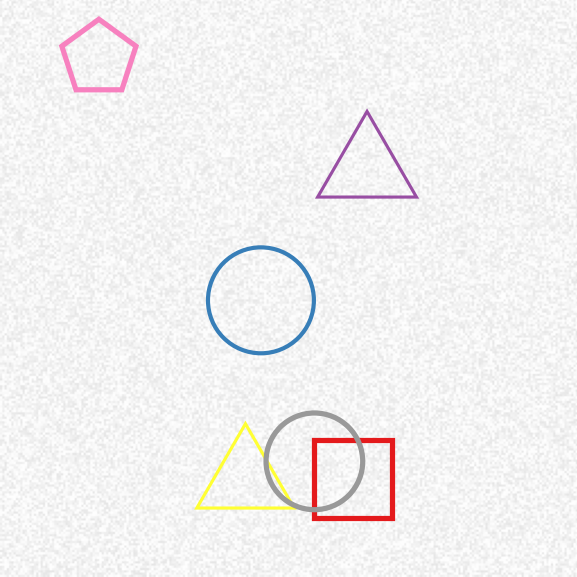[{"shape": "square", "thickness": 2.5, "radius": 0.34, "center": [0.611, 0.169]}, {"shape": "circle", "thickness": 2, "radius": 0.46, "center": [0.452, 0.479]}, {"shape": "triangle", "thickness": 1.5, "radius": 0.49, "center": [0.636, 0.707]}, {"shape": "triangle", "thickness": 1.5, "radius": 0.49, "center": [0.425, 0.168]}, {"shape": "pentagon", "thickness": 2.5, "radius": 0.34, "center": [0.171, 0.898]}, {"shape": "circle", "thickness": 2.5, "radius": 0.42, "center": [0.544, 0.2]}]